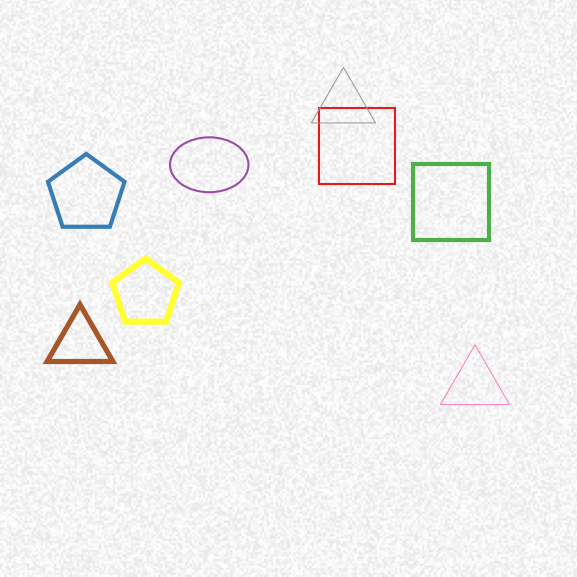[{"shape": "square", "thickness": 1, "radius": 0.33, "center": [0.619, 0.747]}, {"shape": "pentagon", "thickness": 2, "radius": 0.35, "center": [0.149, 0.663]}, {"shape": "square", "thickness": 2, "radius": 0.33, "center": [0.781, 0.649]}, {"shape": "oval", "thickness": 1, "radius": 0.34, "center": [0.362, 0.714]}, {"shape": "pentagon", "thickness": 3, "radius": 0.3, "center": [0.252, 0.491]}, {"shape": "triangle", "thickness": 2.5, "radius": 0.33, "center": [0.139, 0.406]}, {"shape": "triangle", "thickness": 0.5, "radius": 0.35, "center": [0.822, 0.333]}, {"shape": "triangle", "thickness": 0.5, "radius": 0.32, "center": [0.595, 0.818]}]